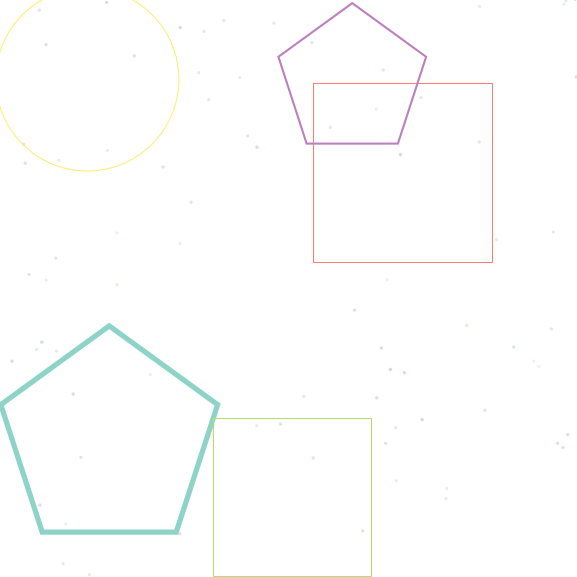[{"shape": "pentagon", "thickness": 2.5, "radius": 0.99, "center": [0.189, 0.237]}, {"shape": "square", "thickness": 0.5, "radius": 0.77, "center": [0.698, 0.701]}, {"shape": "square", "thickness": 0.5, "radius": 0.68, "center": [0.506, 0.139]}, {"shape": "pentagon", "thickness": 1, "radius": 0.67, "center": [0.61, 0.859]}, {"shape": "circle", "thickness": 0.5, "radius": 0.79, "center": [0.151, 0.862]}]